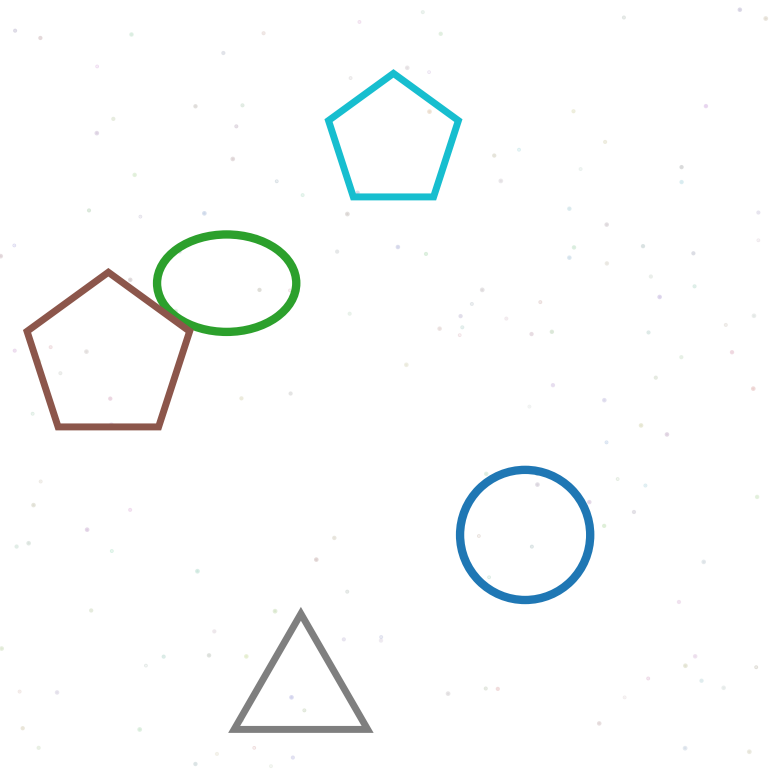[{"shape": "circle", "thickness": 3, "radius": 0.42, "center": [0.682, 0.305]}, {"shape": "oval", "thickness": 3, "radius": 0.45, "center": [0.294, 0.632]}, {"shape": "pentagon", "thickness": 2.5, "radius": 0.56, "center": [0.141, 0.535]}, {"shape": "triangle", "thickness": 2.5, "radius": 0.5, "center": [0.391, 0.103]}, {"shape": "pentagon", "thickness": 2.5, "radius": 0.44, "center": [0.511, 0.816]}]